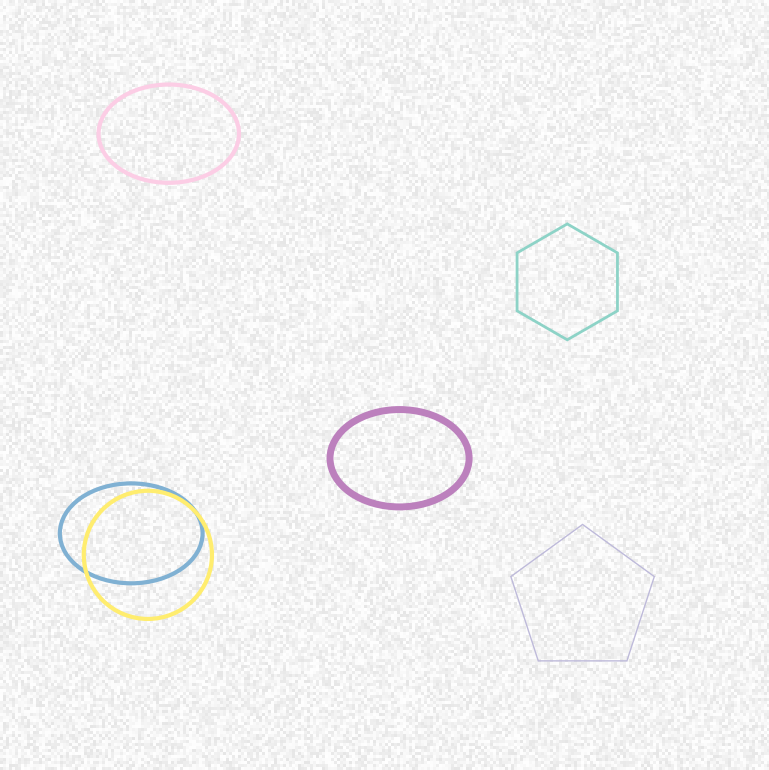[{"shape": "hexagon", "thickness": 1, "radius": 0.38, "center": [0.737, 0.634]}, {"shape": "pentagon", "thickness": 0.5, "radius": 0.49, "center": [0.757, 0.221]}, {"shape": "oval", "thickness": 1.5, "radius": 0.46, "center": [0.17, 0.307]}, {"shape": "oval", "thickness": 1.5, "radius": 0.46, "center": [0.219, 0.826]}, {"shape": "oval", "thickness": 2.5, "radius": 0.45, "center": [0.519, 0.405]}, {"shape": "circle", "thickness": 1.5, "radius": 0.42, "center": [0.192, 0.279]}]